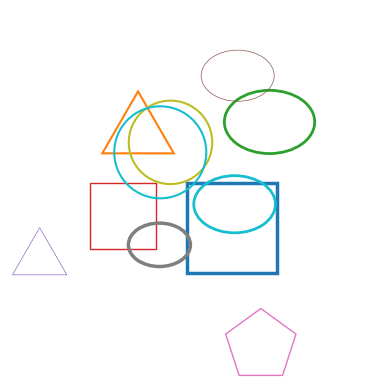[{"shape": "square", "thickness": 2.5, "radius": 0.58, "center": [0.603, 0.408]}, {"shape": "triangle", "thickness": 1.5, "radius": 0.54, "center": [0.359, 0.655]}, {"shape": "oval", "thickness": 2, "radius": 0.59, "center": [0.7, 0.683]}, {"shape": "square", "thickness": 1, "radius": 0.43, "center": [0.318, 0.439]}, {"shape": "triangle", "thickness": 0.5, "radius": 0.41, "center": [0.103, 0.327]}, {"shape": "oval", "thickness": 0.5, "radius": 0.47, "center": [0.617, 0.803]}, {"shape": "pentagon", "thickness": 1, "radius": 0.48, "center": [0.678, 0.103]}, {"shape": "oval", "thickness": 2.5, "radius": 0.4, "center": [0.414, 0.364]}, {"shape": "circle", "thickness": 1.5, "radius": 0.54, "center": [0.443, 0.63]}, {"shape": "circle", "thickness": 1.5, "radius": 0.6, "center": [0.416, 0.604]}, {"shape": "oval", "thickness": 2, "radius": 0.53, "center": [0.609, 0.469]}]